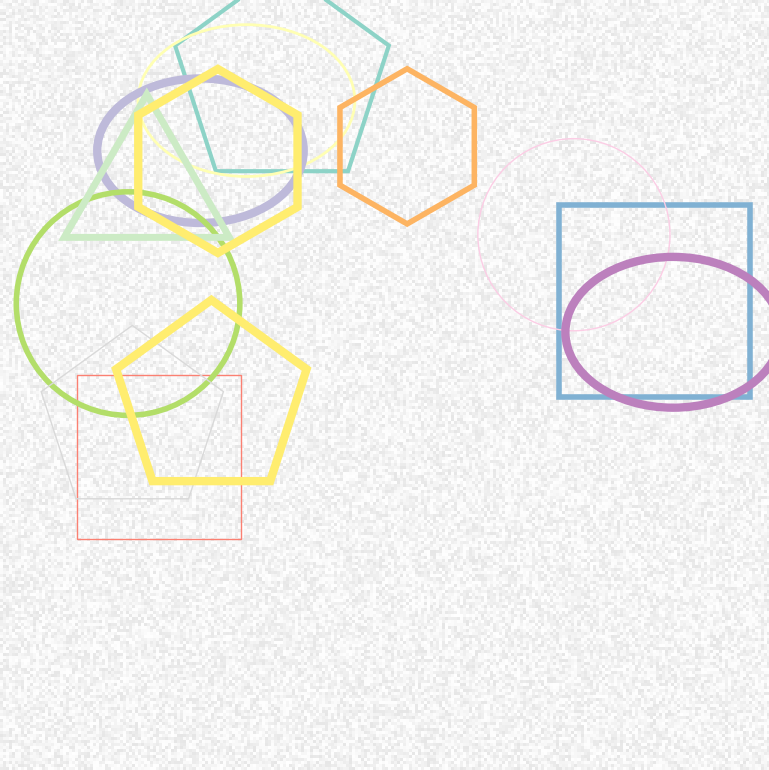[{"shape": "pentagon", "thickness": 1.5, "radius": 0.73, "center": [0.366, 0.896]}, {"shape": "oval", "thickness": 1, "radius": 0.7, "center": [0.32, 0.869]}, {"shape": "oval", "thickness": 3, "radius": 0.67, "center": [0.26, 0.804]}, {"shape": "square", "thickness": 0.5, "radius": 0.53, "center": [0.207, 0.406]}, {"shape": "square", "thickness": 2, "radius": 0.62, "center": [0.85, 0.609]}, {"shape": "hexagon", "thickness": 2, "radius": 0.5, "center": [0.529, 0.81]}, {"shape": "circle", "thickness": 2, "radius": 0.73, "center": [0.166, 0.606]}, {"shape": "circle", "thickness": 0.5, "radius": 0.62, "center": [0.745, 0.695]}, {"shape": "pentagon", "thickness": 0.5, "radius": 0.62, "center": [0.172, 0.453]}, {"shape": "oval", "thickness": 3, "radius": 0.7, "center": [0.874, 0.568]}, {"shape": "triangle", "thickness": 2.5, "radius": 0.62, "center": [0.191, 0.754]}, {"shape": "hexagon", "thickness": 3, "radius": 0.6, "center": [0.283, 0.791]}, {"shape": "pentagon", "thickness": 3, "radius": 0.65, "center": [0.274, 0.48]}]